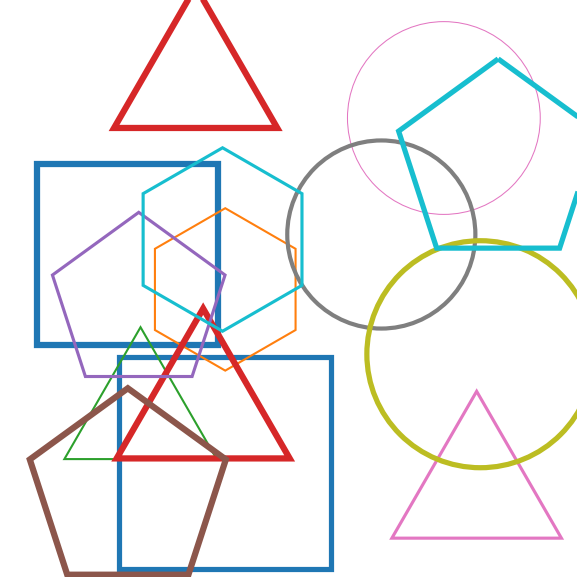[{"shape": "square", "thickness": 2.5, "radius": 0.92, "center": [0.389, 0.197]}, {"shape": "square", "thickness": 3, "radius": 0.78, "center": [0.22, 0.558]}, {"shape": "hexagon", "thickness": 1, "radius": 0.7, "center": [0.39, 0.498]}, {"shape": "triangle", "thickness": 1, "radius": 0.76, "center": [0.243, 0.28]}, {"shape": "triangle", "thickness": 3, "radius": 0.86, "center": [0.352, 0.292]}, {"shape": "triangle", "thickness": 3, "radius": 0.82, "center": [0.339, 0.859]}, {"shape": "pentagon", "thickness": 1.5, "radius": 0.79, "center": [0.24, 0.474]}, {"shape": "pentagon", "thickness": 3, "radius": 0.89, "center": [0.221, 0.148]}, {"shape": "triangle", "thickness": 1.5, "radius": 0.85, "center": [0.825, 0.152]}, {"shape": "circle", "thickness": 0.5, "radius": 0.83, "center": [0.769, 0.795]}, {"shape": "circle", "thickness": 2, "radius": 0.81, "center": [0.66, 0.593]}, {"shape": "circle", "thickness": 2.5, "radius": 0.98, "center": [0.832, 0.386]}, {"shape": "hexagon", "thickness": 1.5, "radius": 0.79, "center": [0.385, 0.584]}, {"shape": "pentagon", "thickness": 2.5, "radius": 0.91, "center": [0.863, 0.716]}]